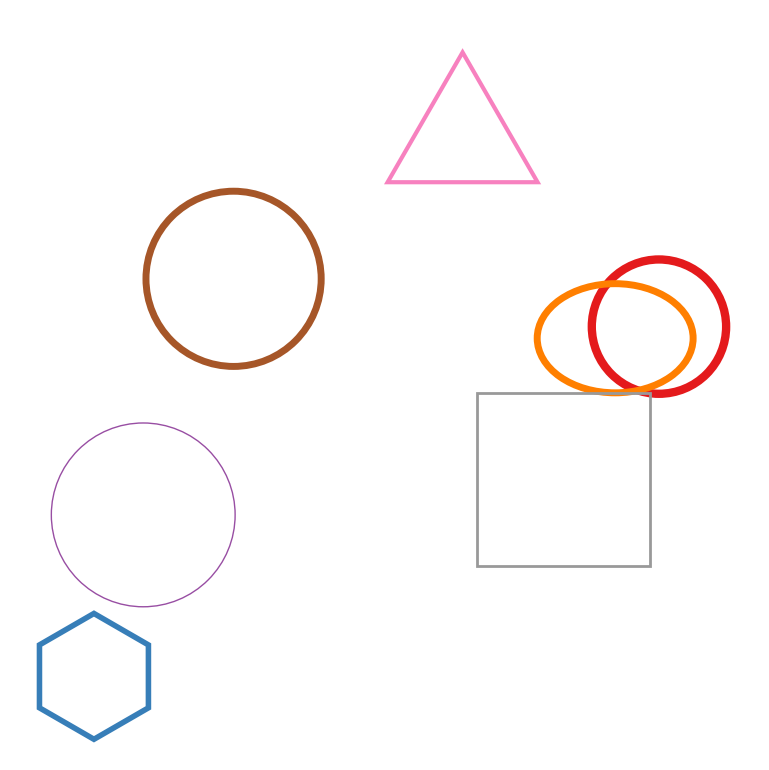[{"shape": "circle", "thickness": 3, "radius": 0.44, "center": [0.856, 0.576]}, {"shape": "hexagon", "thickness": 2, "radius": 0.41, "center": [0.122, 0.122]}, {"shape": "circle", "thickness": 0.5, "radius": 0.6, "center": [0.186, 0.331]}, {"shape": "oval", "thickness": 2.5, "radius": 0.51, "center": [0.799, 0.561]}, {"shape": "circle", "thickness": 2.5, "radius": 0.57, "center": [0.303, 0.638]}, {"shape": "triangle", "thickness": 1.5, "radius": 0.56, "center": [0.601, 0.82]}, {"shape": "square", "thickness": 1, "radius": 0.56, "center": [0.732, 0.378]}]